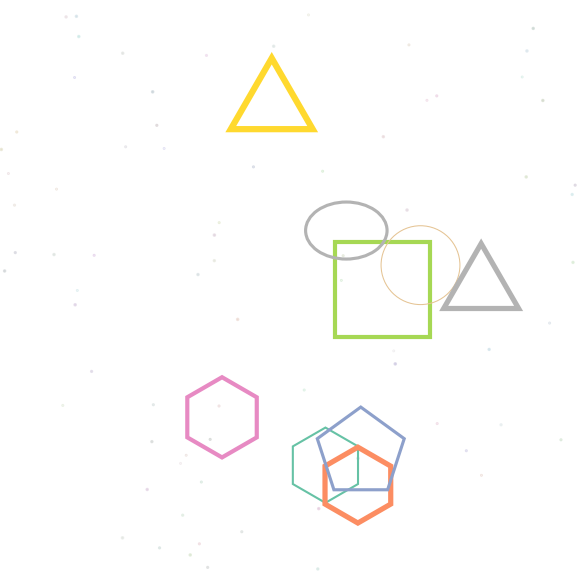[{"shape": "hexagon", "thickness": 1, "radius": 0.33, "center": [0.564, 0.194]}, {"shape": "hexagon", "thickness": 2.5, "radius": 0.33, "center": [0.62, 0.159]}, {"shape": "pentagon", "thickness": 1.5, "radius": 0.4, "center": [0.625, 0.215]}, {"shape": "hexagon", "thickness": 2, "radius": 0.35, "center": [0.384, 0.276]}, {"shape": "square", "thickness": 2, "radius": 0.41, "center": [0.662, 0.498]}, {"shape": "triangle", "thickness": 3, "radius": 0.41, "center": [0.471, 0.816]}, {"shape": "circle", "thickness": 0.5, "radius": 0.34, "center": [0.728, 0.54]}, {"shape": "triangle", "thickness": 2.5, "radius": 0.37, "center": [0.833, 0.502]}, {"shape": "oval", "thickness": 1.5, "radius": 0.35, "center": [0.6, 0.6]}]